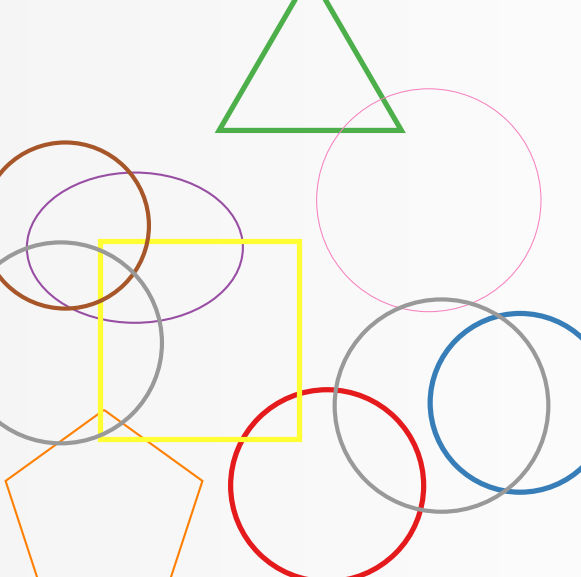[{"shape": "circle", "thickness": 2.5, "radius": 0.83, "center": [0.563, 0.158]}, {"shape": "circle", "thickness": 2.5, "radius": 0.77, "center": [0.895, 0.302]}, {"shape": "triangle", "thickness": 2.5, "radius": 0.91, "center": [0.534, 0.864]}, {"shape": "oval", "thickness": 1, "radius": 0.93, "center": [0.232, 0.57]}, {"shape": "pentagon", "thickness": 1, "radius": 0.89, "center": [0.179, 0.111]}, {"shape": "square", "thickness": 2.5, "radius": 0.86, "center": [0.344, 0.411]}, {"shape": "circle", "thickness": 2, "radius": 0.72, "center": [0.112, 0.609]}, {"shape": "circle", "thickness": 0.5, "radius": 0.97, "center": [0.738, 0.652]}, {"shape": "circle", "thickness": 2, "radius": 0.87, "center": [0.105, 0.405]}, {"shape": "circle", "thickness": 2, "radius": 0.92, "center": [0.76, 0.297]}]